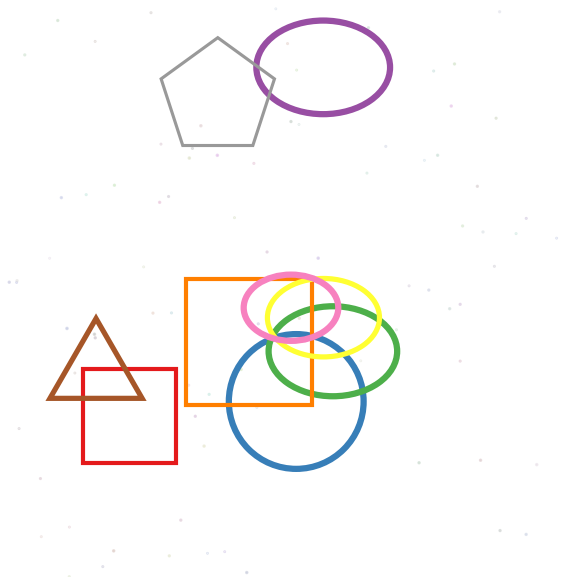[{"shape": "square", "thickness": 2, "radius": 0.4, "center": [0.225, 0.279]}, {"shape": "circle", "thickness": 3, "radius": 0.58, "center": [0.513, 0.304]}, {"shape": "oval", "thickness": 3, "radius": 0.56, "center": [0.576, 0.391]}, {"shape": "oval", "thickness": 3, "radius": 0.58, "center": [0.56, 0.882]}, {"shape": "square", "thickness": 2, "radius": 0.55, "center": [0.432, 0.406]}, {"shape": "oval", "thickness": 2.5, "radius": 0.49, "center": [0.56, 0.449]}, {"shape": "triangle", "thickness": 2.5, "radius": 0.46, "center": [0.166, 0.355]}, {"shape": "oval", "thickness": 3, "radius": 0.41, "center": [0.504, 0.466]}, {"shape": "pentagon", "thickness": 1.5, "radius": 0.52, "center": [0.377, 0.831]}]